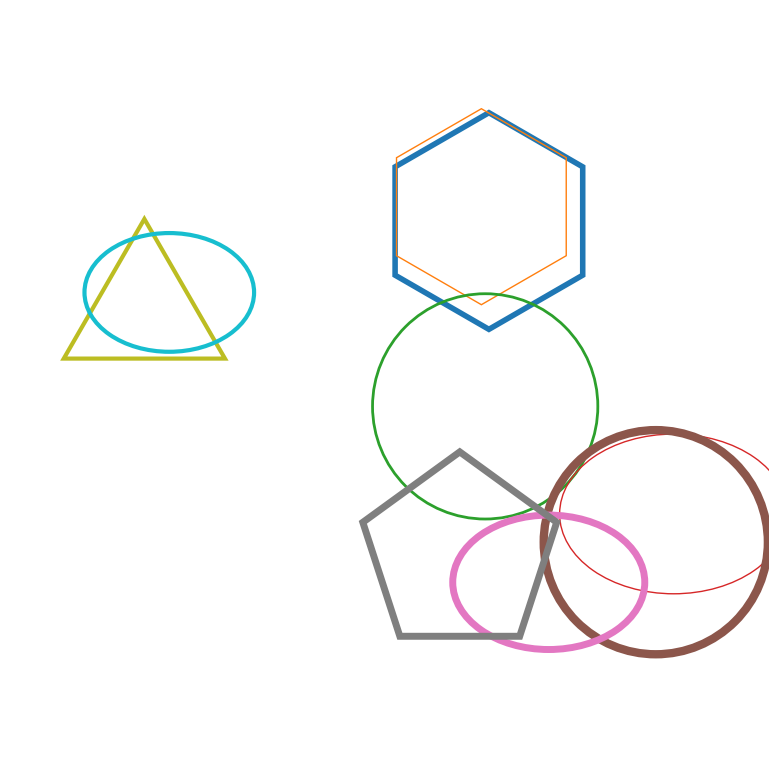[{"shape": "hexagon", "thickness": 2, "radius": 0.7, "center": [0.635, 0.713]}, {"shape": "hexagon", "thickness": 0.5, "radius": 0.64, "center": [0.625, 0.732]}, {"shape": "circle", "thickness": 1, "radius": 0.73, "center": [0.63, 0.472]}, {"shape": "oval", "thickness": 0.5, "radius": 0.74, "center": [0.875, 0.333]}, {"shape": "circle", "thickness": 3, "radius": 0.73, "center": [0.852, 0.296]}, {"shape": "oval", "thickness": 2.5, "radius": 0.62, "center": [0.713, 0.244]}, {"shape": "pentagon", "thickness": 2.5, "radius": 0.66, "center": [0.597, 0.281]}, {"shape": "triangle", "thickness": 1.5, "radius": 0.6, "center": [0.187, 0.595]}, {"shape": "oval", "thickness": 1.5, "radius": 0.55, "center": [0.22, 0.62]}]